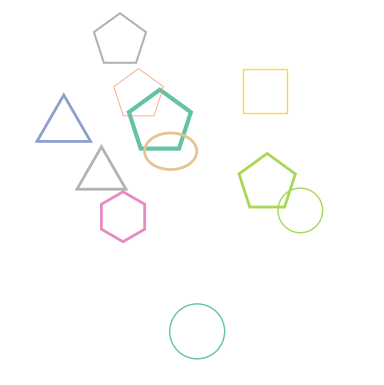[{"shape": "circle", "thickness": 1, "radius": 0.36, "center": [0.512, 0.139]}, {"shape": "pentagon", "thickness": 3, "radius": 0.42, "center": [0.415, 0.682]}, {"shape": "pentagon", "thickness": 0.5, "radius": 0.34, "center": [0.36, 0.754]}, {"shape": "triangle", "thickness": 2, "radius": 0.4, "center": [0.166, 0.673]}, {"shape": "hexagon", "thickness": 2, "radius": 0.32, "center": [0.32, 0.437]}, {"shape": "pentagon", "thickness": 2, "radius": 0.38, "center": [0.694, 0.524]}, {"shape": "circle", "thickness": 1, "radius": 0.29, "center": [0.78, 0.453]}, {"shape": "square", "thickness": 1, "radius": 0.29, "center": [0.688, 0.765]}, {"shape": "oval", "thickness": 2, "radius": 0.34, "center": [0.443, 0.607]}, {"shape": "pentagon", "thickness": 1.5, "radius": 0.36, "center": [0.312, 0.894]}, {"shape": "triangle", "thickness": 2, "radius": 0.37, "center": [0.264, 0.545]}]